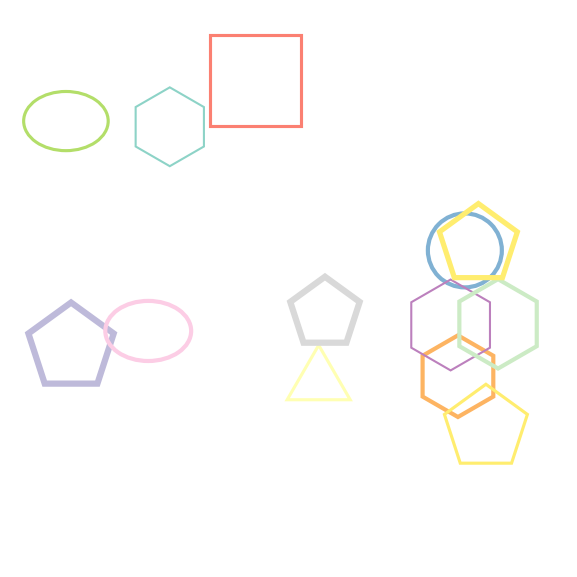[{"shape": "hexagon", "thickness": 1, "radius": 0.34, "center": [0.294, 0.78]}, {"shape": "triangle", "thickness": 1.5, "radius": 0.32, "center": [0.552, 0.338]}, {"shape": "pentagon", "thickness": 3, "radius": 0.39, "center": [0.123, 0.398]}, {"shape": "square", "thickness": 1.5, "radius": 0.39, "center": [0.443, 0.86]}, {"shape": "circle", "thickness": 2, "radius": 0.32, "center": [0.805, 0.566]}, {"shape": "hexagon", "thickness": 2, "radius": 0.35, "center": [0.793, 0.348]}, {"shape": "oval", "thickness": 1.5, "radius": 0.37, "center": [0.114, 0.789]}, {"shape": "oval", "thickness": 2, "radius": 0.37, "center": [0.257, 0.426]}, {"shape": "pentagon", "thickness": 3, "radius": 0.32, "center": [0.563, 0.457]}, {"shape": "hexagon", "thickness": 1, "radius": 0.39, "center": [0.78, 0.436]}, {"shape": "hexagon", "thickness": 2, "radius": 0.39, "center": [0.862, 0.438]}, {"shape": "pentagon", "thickness": 2.5, "radius": 0.35, "center": [0.828, 0.576]}, {"shape": "pentagon", "thickness": 1.5, "radius": 0.38, "center": [0.841, 0.258]}]